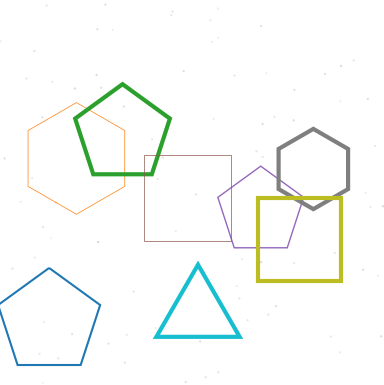[{"shape": "pentagon", "thickness": 1.5, "radius": 0.7, "center": [0.128, 0.165]}, {"shape": "hexagon", "thickness": 0.5, "radius": 0.73, "center": [0.198, 0.588]}, {"shape": "pentagon", "thickness": 3, "radius": 0.65, "center": [0.318, 0.652]}, {"shape": "pentagon", "thickness": 1, "radius": 0.59, "center": [0.677, 0.451]}, {"shape": "square", "thickness": 0.5, "radius": 0.56, "center": [0.487, 0.486]}, {"shape": "hexagon", "thickness": 3, "radius": 0.52, "center": [0.814, 0.561]}, {"shape": "square", "thickness": 3, "radius": 0.54, "center": [0.778, 0.378]}, {"shape": "triangle", "thickness": 3, "radius": 0.62, "center": [0.514, 0.188]}]